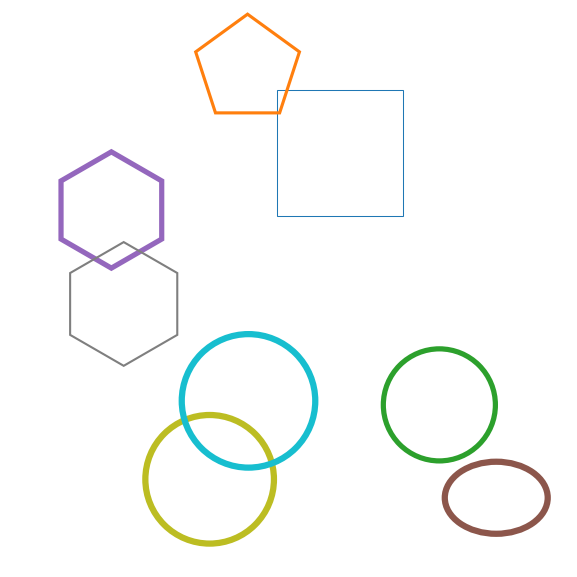[{"shape": "square", "thickness": 0.5, "radius": 0.55, "center": [0.588, 0.735]}, {"shape": "pentagon", "thickness": 1.5, "radius": 0.47, "center": [0.429, 0.88]}, {"shape": "circle", "thickness": 2.5, "radius": 0.49, "center": [0.761, 0.298]}, {"shape": "hexagon", "thickness": 2.5, "radius": 0.5, "center": [0.193, 0.636]}, {"shape": "oval", "thickness": 3, "radius": 0.45, "center": [0.859, 0.137]}, {"shape": "hexagon", "thickness": 1, "radius": 0.54, "center": [0.214, 0.473]}, {"shape": "circle", "thickness": 3, "radius": 0.56, "center": [0.363, 0.169]}, {"shape": "circle", "thickness": 3, "radius": 0.58, "center": [0.43, 0.305]}]